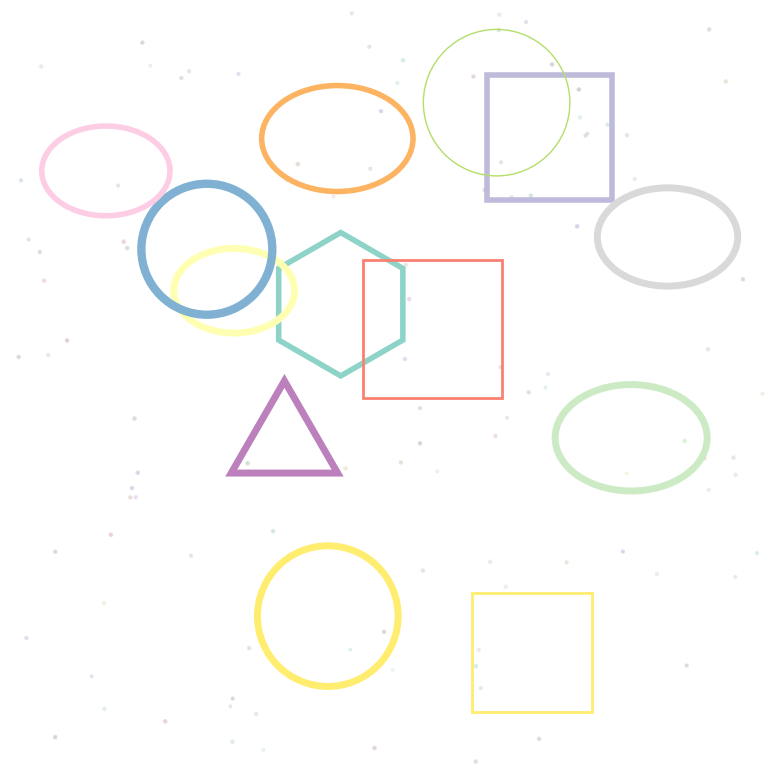[{"shape": "hexagon", "thickness": 2, "radius": 0.47, "center": [0.443, 0.605]}, {"shape": "oval", "thickness": 2.5, "radius": 0.39, "center": [0.304, 0.622]}, {"shape": "square", "thickness": 2, "radius": 0.41, "center": [0.713, 0.821]}, {"shape": "square", "thickness": 1, "radius": 0.45, "center": [0.562, 0.572]}, {"shape": "circle", "thickness": 3, "radius": 0.43, "center": [0.269, 0.676]}, {"shape": "oval", "thickness": 2, "radius": 0.49, "center": [0.438, 0.82]}, {"shape": "circle", "thickness": 0.5, "radius": 0.48, "center": [0.645, 0.867]}, {"shape": "oval", "thickness": 2, "radius": 0.42, "center": [0.137, 0.778]}, {"shape": "oval", "thickness": 2.5, "radius": 0.46, "center": [0.867, 0.692]}, {"shape": "triangle", "thickness": 2.5, "radius": 0.4, "center": [0.369, 0.426]}, {"shape": "oval", "thickness": 2.5, "radius": 0.49, "center": [0.82, 0.431]}, {"shape": "circle", "thickness": 2.5, "radius": 0.46, "center": [0.426, 0.2]}, {"shape": "square", "thickness": 1, "radius": 0.39, "center": [0.691, 0.152]}]